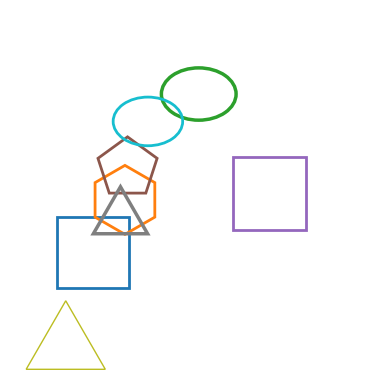[{"shape": "square", "thickness": 2, "radius": 0.46, "center": [0.241, 0.344]}, {"shape": "hexagon", "thickness": 2, "radius": 0.45, "center": [0.325, 0.481]}, {"shape": "oval", "thickness": 2.5, "radius": 0.49, "center": [0.516, 0.756]}, {"shape": "square", "thickness": 2, "radius": 0.47, "center": [0.701, 0.497]}, {"shape": "pentagon", "thickness": 2, "radius": 0.4, "center": [0.331, 0.564]}, {"shape": "triangle", "thickness": 2.5, "radius": 0.41, "center": [0.313, 0.434]}, {"shape": "triangle", "thickness": 1, "radius": 0.59, "center": [0.171, 0.1]}, {"shape": "oval", "thickness": 2, "radius": 0.45, "center": [0.384, 0.685]}]